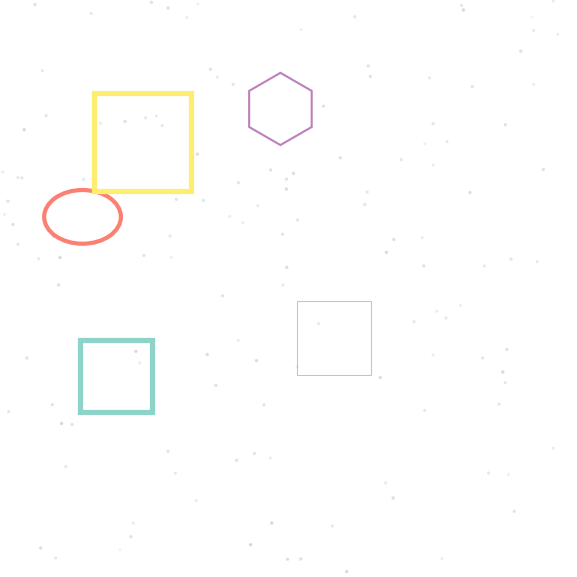[{"shape": "square", "thickness": 2.5, "radius": 0.31, "center": [0.201, 0.348]}, {"shape": "oval", "thickness": 2, "radius": 0.33, "center": [0.143, 0.624]}, {"shape": "square", "thickness": 0.5, "radius": 0.32, "center": [0.578, 0.414]}, {"shape": "hexagon", "thickness": 1, "radius": 0.31, "center": [0.486, 0.81]}, {"shape": "square", "thickness": 2.5, "radius": 0.42, "center": [0.247, 0.753]}]